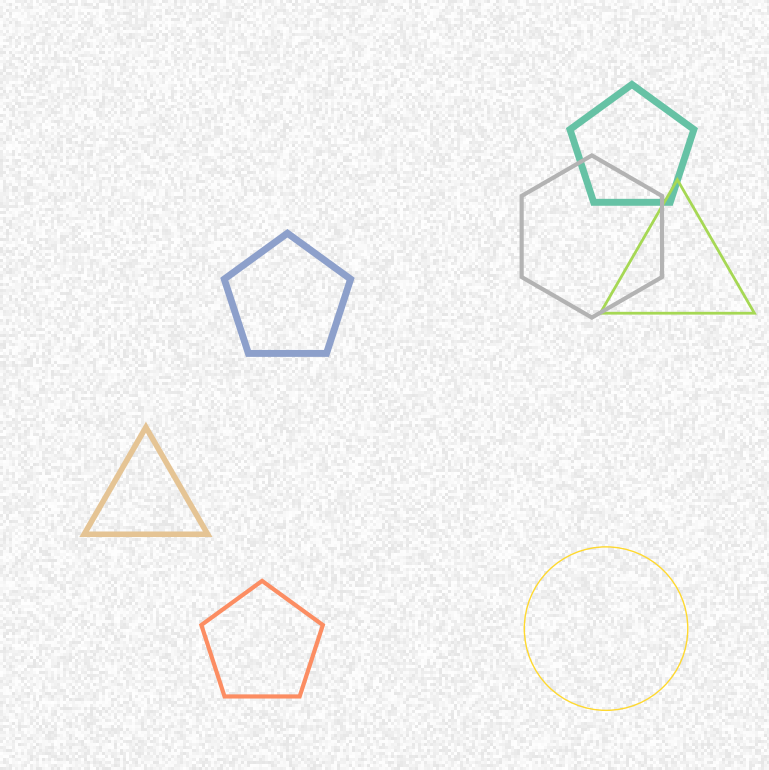[{"shape": "pentagon", "thickness": 2.5, "radius": 0.42, "center": [0.821, 0.806]}, {"shape": "pentagon", "thickness": 1.5, "radius": 0.41, "center": [0.34, 0.163]}, {"shape": "pentagon", "thickness": 2.5, "radius": 0.43, "center": [0.373, 0.611]}, {"shape": "triangle", "thickness": 1, "radius": 0.58, "center": [0.88, 0.651]}, {"shape": "circle", "thickness": 0.5, "radius": 0.53, "center": [0.787, 0.184]}, {"shape": "triangle", "thickness": 2, "radius": 0.46, "center": [0.189, 0.352]}, {"shape": "hexagon", "thickness": 1.5, "radius": 0.53, "center": [0.769, 0.693]}]